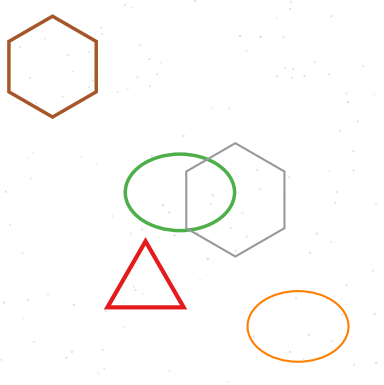[{"shape": "triangle", "thickness": 3, "radius": 0.57, "center": [0.378, 0.259]}, {"shape": "oval", "thickness": 2.5, "radius": 0.71, "center": [0.467, 0.5]}, {"shape": "oval", "thickness": 1.5, "radius": 0.66, "center": [0.774, 0.152]}, {"shape": "hexagon", "thickness": 2.5, "radius": 0.65, "center": [0.137, 0.827]}, {"shape": "hexagon", "thickness": 1.5, "radius": 0.74, "center": [0.611, 0.481]}]